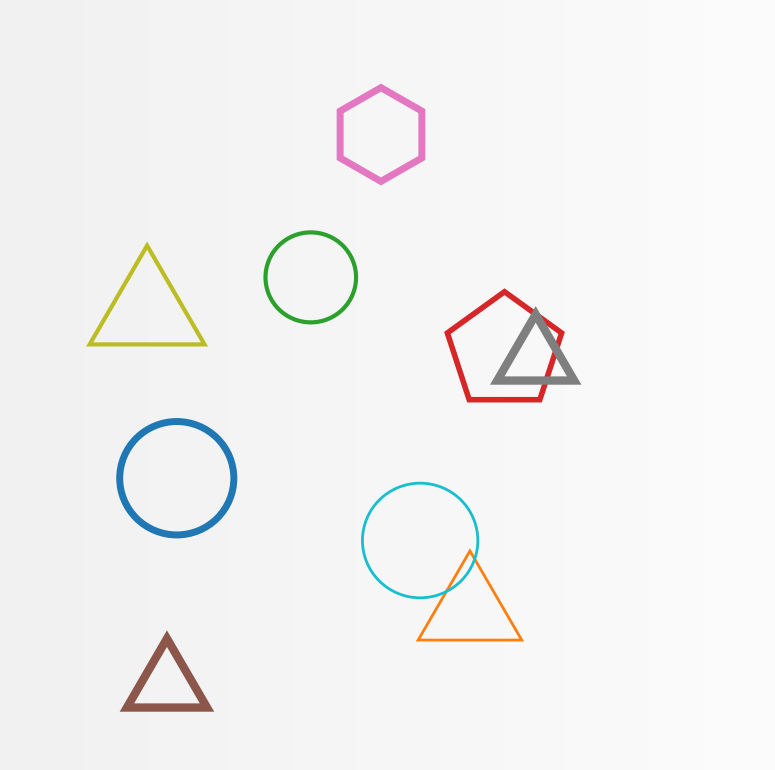[{"shape": "circle", "thickness": 2.5, "radius": 0.37, "center": [0.228, 0.379]}, {"shape": "triangle", "thickness": 1, "radius": 0.39, "center": [0.606, 0.207]}, {"shape": "circle", "thickness": 1.5, "radius": 0.29, "center": [0.401, 0.64]}, {"shape": "pentagon", "thickness": 2, "radius": 0.39, "center": [0.651, 0.544]}, {"shape": "triangle", "thickness": 3, "radius": 0.3, "center": [0.215, 0.111]}, {"shape": "hexagon", "thickness": 2.5, "radius": 0.3, "center": [0.492, 0.825]}, {"shape": "triangle", "thickness": 3, "radius": 0.29, "center": [0.691, 0.534]}, {"shape": "triangle", "thickness": 1.5, "radius": 0.43, "center": [0.19, 0.595]}, {"shape": "circle", "thickness": 1, "radius": 0.37, "center": [0.542, 0.298]}]